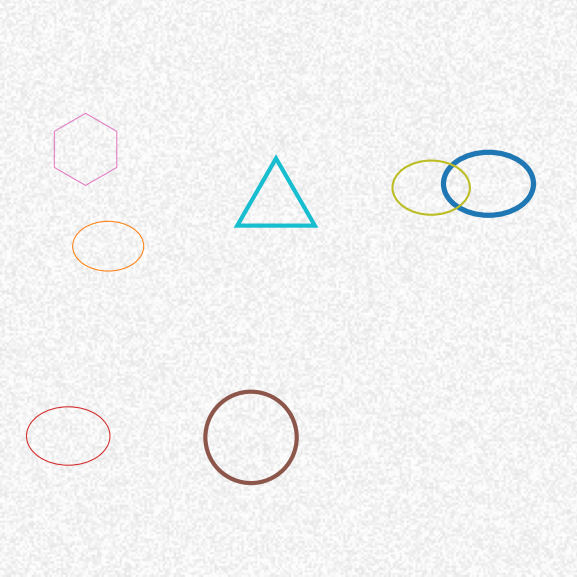[{"shape": "oval", "thickness": 2.5, "radius": 0.39, "center": [0.846, 0.681]}, {"shape": "oval", "thickness": 0.5, "radius": 0.31, "center": [0.187, 0.573]}, {"shape": "oval", "thickness": 0.5, "radius": 0.36, "center": [0.118, 0.244]}, {"shape": "circle", "thickness": 2, "radius": 0.4, "center": [0.435, 0.242]}, {"shape": "hexagon", "thickness": 0.5, "radius": 0.31, "center": [0.148, 0.74]}, {"shape": "oval", "thickness": 1, "radius": 0.34, "center": [0.747, 0.674]}, {"shape": "triangle", "thickness": 2, "radius": 0.39, "center": [0.478, 0.647]}]